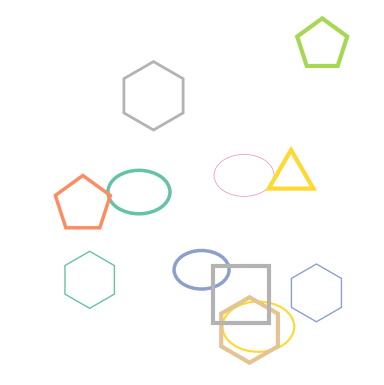[{"shape": "hexagon", "thickness": 1, "radius": 0.37, "center": [0.233, 0.273]}, {"shape": "oval", "thickness": 2.5, "radius": 0.4, "center": [0.361, 0.501]}, {"shape": "pentagon", "thickness": 2.5, "radius": 0.38, "center": [0.215, 0.469]}, {"shape": "hexagon", "thickness": 1, "radius": 0.38, "center": [0.822, 0.239]}, {"shape": "oval", "thickness": 2.5, "radius": 0.36, "center": [0.524, 0.299]}, {"shape": "oval", "thickness": 0.5, "radius": 0.39, "center": [0.634, 0.544]}, {"shape": "pentagon", "thickness": 3, "radius": 0.34, "center": [0.837, 0.884]}, {"shape": "oval", "thickness": 1.5, "radius": 0.47, "center": [0.671, 0.151]}, {"shape": "triangle", "thickness": 3, "radius": 0.33, "center": [0.756, 0.544]}, {"shape": "hexagon", "thickness": 3, "radius": 0.42, "center": [0.648, 0.143]}, {"shape": "square", "thickness": 3, "radius": 0.37, "center": [0.626, 0.235]}, {"shape": "hexagon", "thickness": 2, "radius": 0.44, "center": [0.399, 0.751]}]